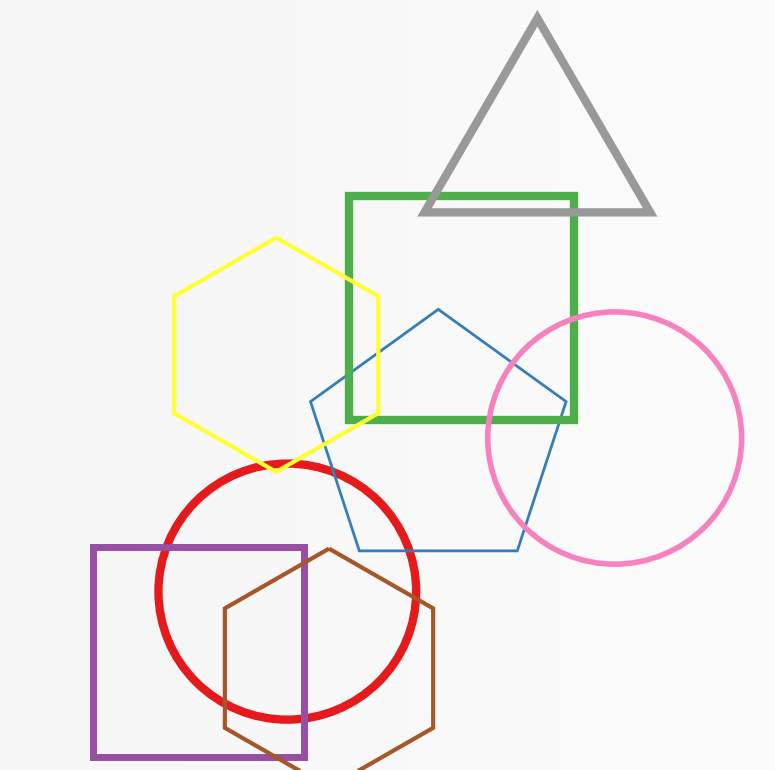[{"shape": "circle", "thickness": 3, "radius": 0.83, "center": [0.371, 0.232]}, {"shape": "pentagon", "thickness": 1, "radius": 0.87, "center": [0.566, 0.425]}, {"shape": "square", "thickness": 3, "radius": 0.73, "center": [0.596, 0.6]}, {"shape": "square", "thickness": 2.5, "radius": 0.68, "center": [0.257, 0.153]}, {"shape": "hexagon", "thickness": 1.5, "radius": 0.76, "center": [0.356, 0.539]}, {"shape": "hexagon", "thickness": 1.5, "radius": 0.78, "center": [0.425, 0.132]}, {"shape": "circle", "thickness": 2, "radius": 0.82, "center": [0.793, 0.431]}, {"shape": "triangle", "thickness": 3, "radius": 0.84, "center": [0.693, 0.808]}]